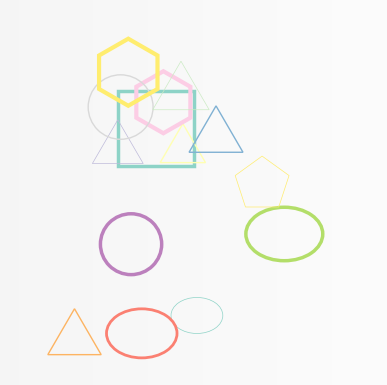[{"shape": "square", "thickness": 2.5, "radius": 0.49, "center": [0.404, 0.667]}, {"shape": "oval", "thickness": 0.5, "radius": 0.33, "center": [0.508, 0.181]}, {"shape": "triangle", "thickness": 1, "radius": 0.34, "center": [0.472, 0.611]}, {"shape": "triangle", "thickness": 0.5, "radius": 0.38, "center": [0.304, 0.613]}, {"shape": "oval", "thickness": 2, "radius": 0.45, "center": [0.366, 0.134]}, {"shape": "triangle", "thickness": 1, "radius": 0.4, "center": [0.557, 0.645]}, {"shape": "triangle", "thickness": 1, "radius": 0.4, "center": [0.192, 0.119]}, {"shape": "oval", "thickness": 2.5, "radius": 0.5, "center": [0.734, 0.392]}, {"shape": "hexagon", "thickness": 3, "radius": 0.4, "center": [0.422, 0.734]}, {"shape": "circle", "thickness": 1, "radius": 0.42, "center": [0.311, 0.722]}, {"shape": "circle", "thickness": 2.5, "radius": 0.4, "center": [0.338, 0.366]}, {"shape": "triangle", "thickness": 0.5, "radius": 0.42, "center": [0.467, 0.757]}, {"shape": "pentagon", "thickness": 0.5, "radius": 0.37, "center": [0.676, 0.521]}, {"shape": "hexagon", "thickness": 3, "radius": 0.44, "center": [0.331, 0.812]}]